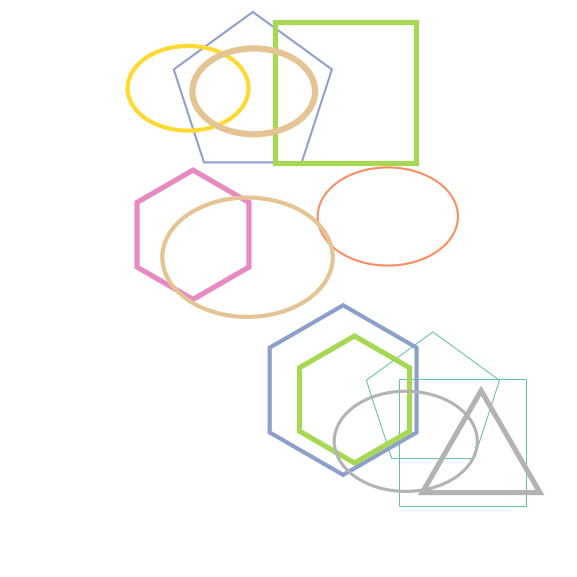[{"shape": "square", "thickness": 0.5, "radius": 0.55, "center": [0.801, 0.233]}, {"shape": "pentagon", "thickness": 0.5, "radius": 0.61, "center": [0.75, 0.303]}, {"shape": "oval", "thickness": 1, "radius": 0.61, "center": [0.672, 0.624]}, {"shape": "hexagon", "thickness": 2, "radius": 0.73, "center": [0.594, 0.324]}, {"shape": "pentagon", "thickness": 1, "radius": 0.72, "center": [0.438, 0.834]}, {"shape": "hexagon", "thickness": 2.5, "radius": 0.56, "center": [0.334, 0.593]}, {"shape": "hexagon", "thickness": 2.5, "radius": 0.55, "center": [0.614, 0.307]}, {"shape": "square", "thickness": 2.5, "radius": 0.61, "center": [0.598, 0.839]}, {"shape": "oval", "thickness": 2, "radius": 0.52, "center": [0.326, 0.846]}, {"shape": "oval", "thickness": 2, "radius": 0.74, "center": [0.429, 0.554]}, {"shape": "oval", "thickness": 3, "radius": 0.53, "center": [0.439, 0.841]}, {"shape": "triangle", "thickness": 2.5, "radius": 0.59, "center": [0.833, 0.205]}, {"shape": "oval", "thickness": 1.5, "radius": 0.62, "center": [0.703, 0.235]}]